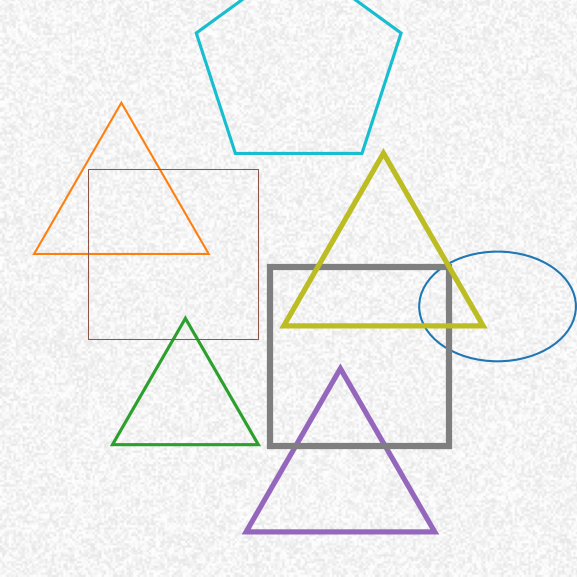[{"shape": "oval", "thickness": 1, "radius": 0.68, "center": [0.862, 0.468]}, {"shape": "triangle", "thickness": 1, "radius": 0.87, "center": [0.21, 0.647]}, {"shape": "triangle", "thickness": 1.5, "radius": 0.73, "center": [0.321, 0.302]}, {"shape": "triangle", "thickness": 2.5, "radius": 0.94, "center": [0.589, 0.172]}, {"shape": "square", "thickness": 0.5, "radius": 0.74, "center": [0.299, 0.559]}, {"shape": "square", "thickness": 3, "radius": 0.77, "center": [0.622, 0.382]}, {"shape": "triangle", "thickness": 2.5, "radius": 1.0, "center": [0.664, 0.535]}, {"shape": "pentagon", "thickness": 1.5, "radius": 0.93, "center": [0.517, 0.884]}]